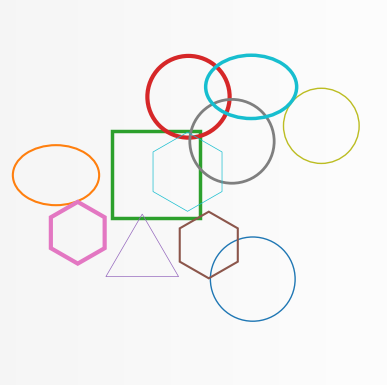[{"shape": "circle", "thickness": 1, "radius": 0.55, "center": [0.652, 0.275]}, {"shape": "oval", "thickness": 1.5, "radius": 0.56, "center": [0.145, 0.545]}, {"shape": "square", "thickness": 2.5, "radius": 0.57, "center": [0.403, 0.547]}, {"shape": "circle", "thickness": 3, "radius": 0.53, "center": [0.486, 0.749]}, {"shape": "triangle", "thickness": 0.5, "radius": 0.54, "center": [0.367, 0.336]}, {"shape": "hexagon", "thickness": 1.5, "radius": 0.43, "center": [0.539, 0.364]}, {"shape": "hexagon", "thickness": 3, "radius": 0.4, "center": [0.201, 0.395]}, {"shape": "circle", "thickness": 2, "radius": 0.54, "center": [0.599, 0.633]}, {"shape": "circle", "thickness": 1, "radius": 0.49, "center": [0.829, 0.673]}, {"shape": "hexagon", "thickness": 0.5, "radius": 0.51, "center": [0.484, 0.554]}, {"shape": "oval", "thickness": 2.5, "radius": 0.59, "center": [0.648, 0.774]}]